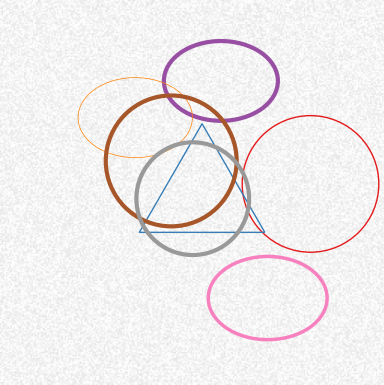[{"shape": "circle", "thickness": 1, "radius": 0.89, "center": [0.807, 0.522]}, {"shape": "triangle", "thickness": 1, "radius": 0.94, "center": [0.525, 0.491]}, {"shape": "oval", "thickness": 3, "radius": 0.74, "center": [0.574, 0.79]}, {"shape": "oval", "thickness": 0.5, "radius": 0.74, "center": [0.351, 0.695]}, {"shape": "circle", "thickness": 3, "radius": 0.85, "center": [0.445, 0.582]}, {"shape": "oval", "thickness": 2.5, "radius": 0.77, "center": [0.695, 0.226]}, {"shape": "circle", "thickness": 3, "radius": 0.73, "center": [0.501, 0.484]}]